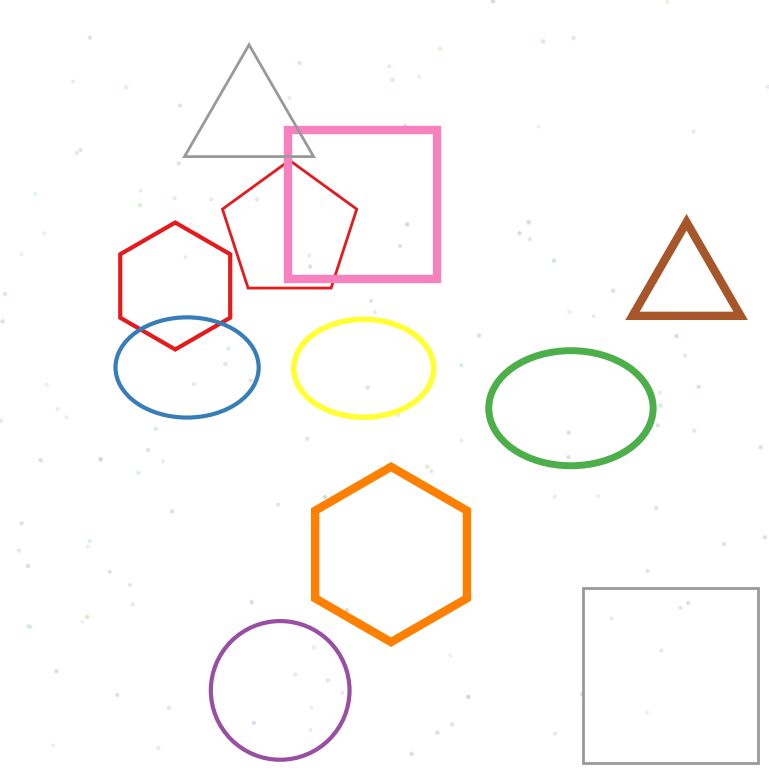[{"shape": "hexagon", "thickness": 1.5, "radius": 0.41, "center": [0.228, 0.629]}, {"shape": "pentagon", "thickness": 1, "radius": 0.46, "center": [0.376, 0.7]}, {"shape": "oval", "thickness": 1.5, "radius": 0.46, "center": [0.243, 0.523]}, {"shape": "oval", "thickness": 2.5, "radius": 0.53, "center": [0.741, 0.47]}, {"shape": "circle", "thickness": 1.5, "radius": 0.45, "center": [0.364, 0.103]}, {"shape": "hexagon", "thickness": 3, "radius": 0.57, "center": [0.508, 0.28]}, {"shape": "oval", "thickness": 2, "radius": 0.45, "center": [0.472, 0.522]}, {"shape": "triangle", "thickness": 3, "radius": 0.41, "center": [0.892, 0.63]}, {"shape": "square", "thickness": 3, "radius": 0.48, "center": [0.47, 0.734]}, {"shape": "square", "thickness": 1, "radius": 0.57, "center": [0.871, 0.122]}, {"shape": "triangle", "thickness": 1, "radius": 0.48, "center": [0.323, 0.845]}]